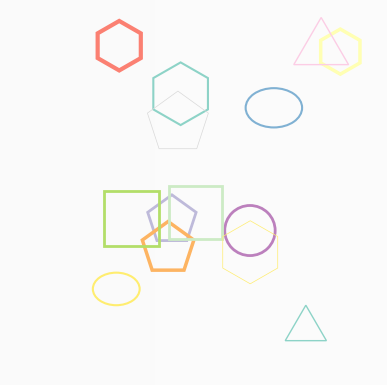[{"shape": "hexagon", "thickness": 1.5, "radius": 0.41, "center": [0.466, 0.757]}, {"shape": "triangle", "thickness": 1, "radius": 0.31, "center": [0.789, 0.146]}, {"shape": "hexagon", "thickness": 2.5, "radius": 0.29, "center": [0.878, 0.866]}, {"shape": "pentagon", "thickness": 2, "radius": 0.33, "center": [0.444, 0.428]}, {"shape": "hexagon", "thickness": 3, "radius": 0.32, "center": [0.308, 0.881]}, {"shape": "oval", "thickness": 1.5, "radius": 0.36, "center": [0.707, 0.72]}, {"shape": "pentagon", "thickness": 2.5, "radius": 0.35, "center": [0.434, 0.355]}, {"shape": "square", "thickness": 2, "radius": 0.36, "center": [0.339, 0.432]}, {"shape": "triangle", "thickness": 1, "radius": 0.41, "center": [0.829, 0.873]}, {"shape": "pentagon", "thickness": 0.5, "radius": 0.41, "center": [0.459, 0.681]}, {"shape": "circle", "thickness": 2, "radius": 0.33, "center": [0.645, 0.401]}, {"shape": "square", "thickness": 2, "radius": 0.34, "center": [0.505, 0.448]}, {"shape": "oval", "thickness": 1.5, "radius": 0.3, "center": [0.3, 0.25]}, {"shape": "hexagon", "thickness": 0.5, "radius": 0.41, "center": [0.646, 0.345]}]